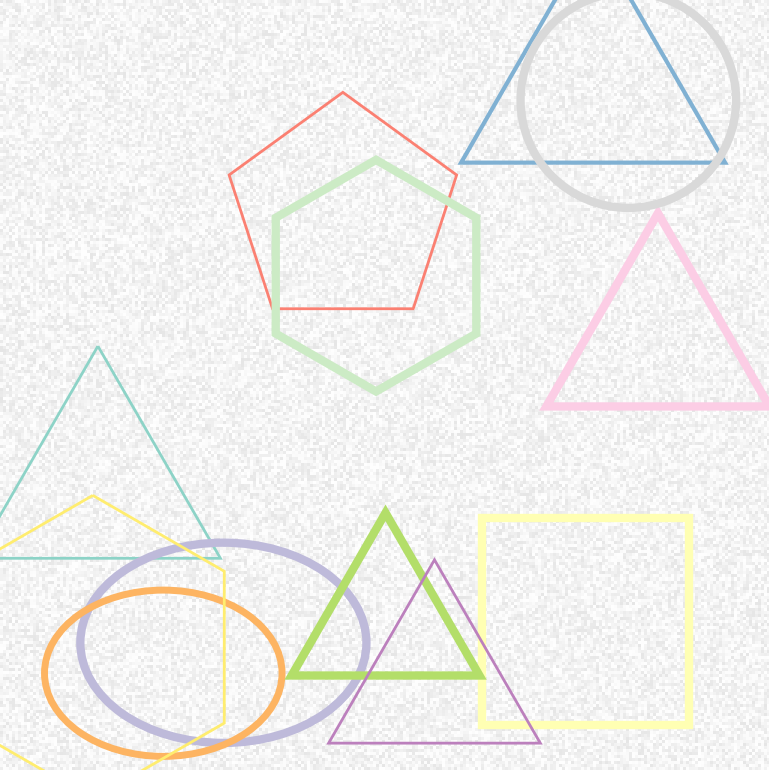[{"shape": "triangle", "thickness": 1, "radius": 0.92, "center": [0.127, 0.367]}, {"shape": "square", "thickness": 3, "radius": 0.67, "center": [0.76, 0.193]}, {"shape": "oval", "thickness": 3, "radius": 0.93, "center": [0.29, 0.165]}, {"shape": "pentagon", "thickness": 1, "radius": 0.78, "center": [0.445, 0.725]}, {"shape": "triangle", "thickness": 1.5, "radius": 0.99, "center": [0.77, 0.888]}, {"shape": "oval", "thickness": 2.5, "radius": 0.77, "center": [0.212, 0.126]}, {"shape": "triangle", "thickness": 3, "radius": 0.7, "center": [0.501, 0.193]}, {"shape": "triangle", "thickness": 3, "radius": 0.84, "center": [0.854, 0.556]}, {"shape": "circle", "thickness": 3, "radius": 0.7, "center": [0.816, 0.87]}, {"shape": "triangle", "thickness": 1, "radius": 0.79, "center": [0.564, 0.114]}, {"shape": "hexagon", "thickness": 3, "radius": 0.75, "center": [0.488, 0.642]}, {"shape": "hexagon", "thickness": 1, "radius": 0.99, "center": [0.121, 0.159]}]